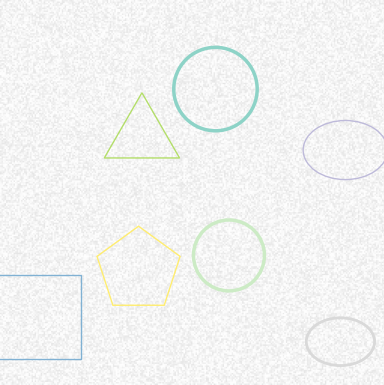[{"shape": "circle", "thickness": 2.5, "radius": 0.54, "center": [0.56, 0.769]}, {"shape": "oval", "thickness": 1, "radius": 0.55, "center": [0.897, 0.61]}, {"shape": "square", "thickness": 1, "radius": 0.55, "center": [0.102, 0.176]}, {"shape": "triangle", "thickness": 1, "radius": 0.56, "center": [0.369, 0.646]}, {"shape": "oval", "thickness": 2, "radius": 0.44, "center": [0.884, 0.112]}, {"shape": "circle", "thickness": 2.5, "radius": 0.46, "center": [0.595, 0.337]}, {"shape": "pentagon", "thickness": 1, "radius": 0.57, "center": [0.36, 0.299]}]